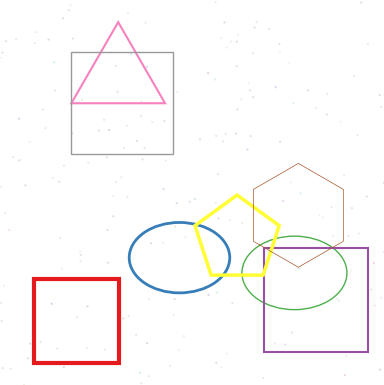[{"shape": "square", "thickness": 3, "radius": 0.55, "center": [0.199, 0.166]}, {"shape": "oval", "thickness": 2, "radius": 0.65, "center": [0.466, 0.331]}, {"shape": "oval", "thickness": 1, "radius": 0.68, "center": [0.765, 0.291]}, {"shape": "square", "thickness": 1.5, "radius": 0.68, "center": [0.82, 0.22]}, {"shape": "pentagon", "thickness": 2.5, "radius": 0.57, "center": [0.616, 0.378]}, {"shape": "hexagon", "thickness": 0.5, "radius": 0.67, "center": [0.775, 0.441]}, {"shape": "triangle", "thickness": 1.5, "radius": 0.7, "center": [0.307, 0.802]}, {"shape": "square", "thickness": 1, "radius": 0.67, "center": [0.316, 0.733]}]